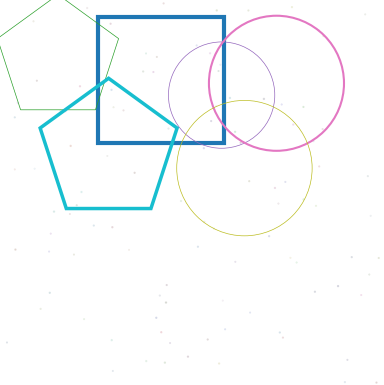[{"shape": "square", "thickness": 3, "radius": 0.82, "center": [0.418, 0.793]}, {"shape": "pentagon", "thickness": 0.5, "radius": 0.83, "center": [0.151, 0.849]}, {"shape": "circle", "thickness": 0.5, "radius": 0.69, "center": [0.576, 0.753]}, {"shape": "circle", "thickness": 1.5, "radius": 0.88, "center": [0.718, 0.784]}, {"shape": "circle", "thickness": 0.5, "radius": 0.88, "center": [0.635, 0.563]}, {"shape": "pentagon", "thickness": 2.5, "radius": 0.94, "center": [0.282, 0.61]}]